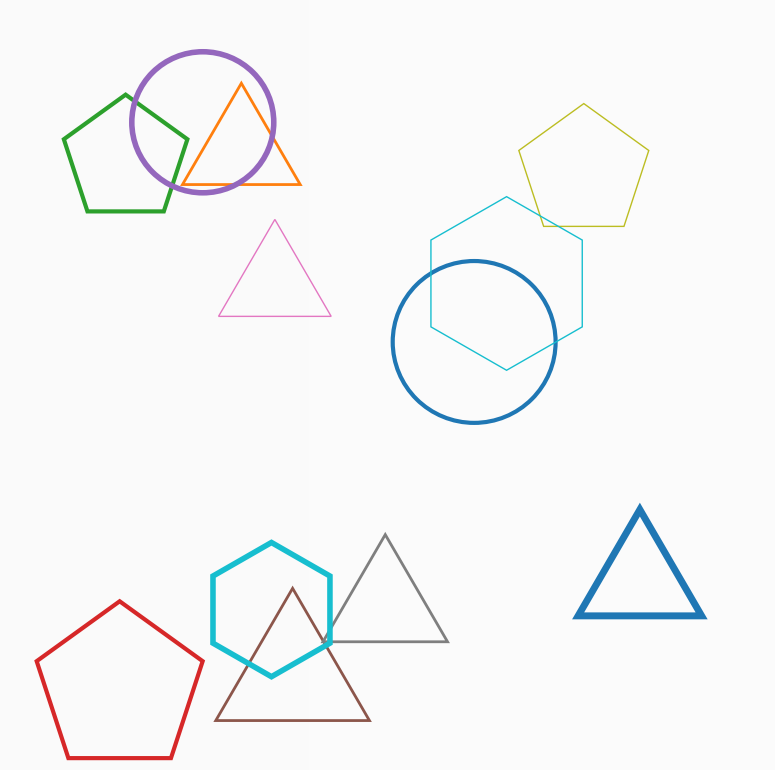[{"shape": "circle", "thickness": 1.5, "radius": 0.53, "center": [0.612, 0.556]}, {"shape": "triangle", "thickness": 2.5, "radius": 0.46, "center": [0.826, 0.246]}, {"shape": "triangle", "thickness": 1, "radius": 0.44, "center": [0.311, 0.804]}, {"shape": "pentagon", "thickness": 1.5, "radius": 0.42, "center": [0.162, 0.793]}, {"shape": "pentagon", "thickness": 1.5, "radius": 0.56, "center": [0.154, 0.107]}, {"shape": "circle", "thickness": 2, "radius": 0.46, "center": [0.262, 0.841]}, {"shape": "triangle", "thickness": 1, "radius": 0.57, "center": [0.378, 0.121]}, {"shape": "triangle", "thickness": 0.5, "radius": 0.42, "center": [0.355, 0.631]}, {"shape": "triangle", "thickness": 1, "radius": 0.46, "center": [0.497, 0.213]}, {"shape": "pentagon", "thickness": 0.5, "radius": 0.44, "center": [0.753, 0.777]}, {"shape": "hexagon", "thickness": 0.5, "radius": 0.56, "center": [0.654, 0.632]}, {"shape": "hexagon", "thickness": 2, "radius": 0.44, "center": [0.35, 0.208]}]